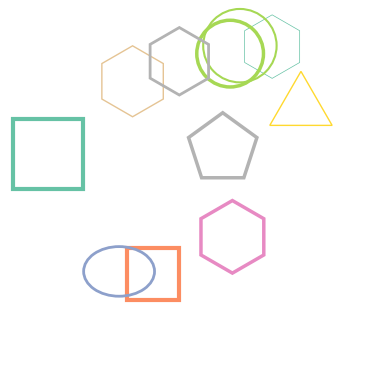[{"shape": "hexagon", "thickness": 0.5, "radius": 0.41, "center": [0.707, 0.879]}, {"shape": "square", "thickness": 3, "radius": 0.45, "center": [0.124, 0.601]}, {"shape": "square", "thickness": 3, "radius": 0.34, "center": [0.398, 0.288]}, {"shape": "oval", "thickness": 2, "radius": 0.46, "center": [0.309, 0.295]}, {"shape": "hexagon", "thickness": 2.5, "radius": 0.47, "center": [0.604, 0.385]}, {"shape": "circle", "thickness": 1.5, "radius": 0.48, "center": [0.623, 0.881]}, {"shape": "circle", "thickness": 2.5, "radius": 0.43, "center": [0.598, 0.861]}, {"shape": "triangle", "thickness": 1, "radius": 0.47, "center": [0.782, 0.721]}, {"shape": "hexagon", "thickness": 1, "radius": 0.46, "center": [0.344, 0.789]}, {"shape": "pentagon", "thickness": 2.5, "radius": 0.47, "center": [0.579, 0.614]}, {"shape": "hexagon", "thickness": 2, "radius": 0.44, "center": [0.466, 0.841]}]